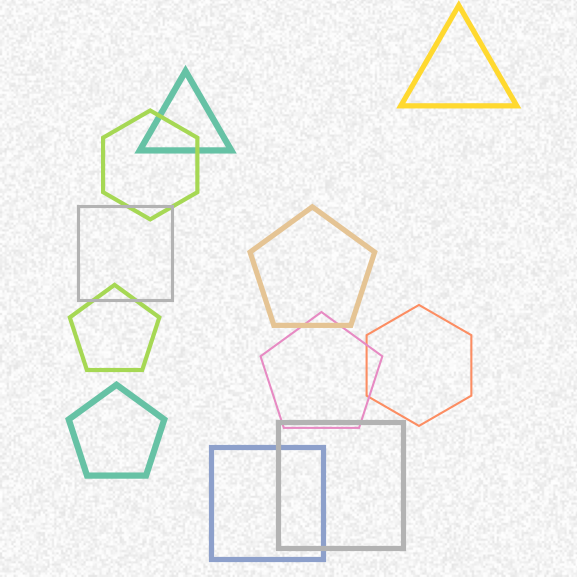[{"shape": "pentagon", "thickness": 3, "radius": 0.43, "center": [0.202, 0.246]}, {"shape": "triangle", "thickness": 3, "radius": 0.46, "center": [0.321, 0.784]}, {"shape": "hexagon", "thickness": 1, "radius": 0.52, "center": [0.726, 0.366]}, {"shape": "square", "thickness": 2.5, "radius": 0.49, "center": [0.463, 0.129]}, {"shape": "pentagon", "thickness": 1, "radius": 0.55, "center": [0.557, 0.348]}, {"shape": "hexagon", "thickness": 2, "radius": 0.47, "center": [0.26, 0.714]}, {"shape": "pentagon", "thickness": 2, "radius": 0.41, "center": [0.198, 0.424]}, {"shape": "triangle", "thickness": 2.5, "radius": 0.58, "center": [0.794, 0.874]}, {"shape": "pentagon", "thickness": 2.5, "radius": 0.57, "center": [0.541, 0.528]}, {"shape": "square", "thickness": 2.5, "radius": 0.54, "center": [0.589, 0.159]}, {"shape": "square", "thickness": 1.5, "radius": 0.41, "center": [0.216, 0.561]}]